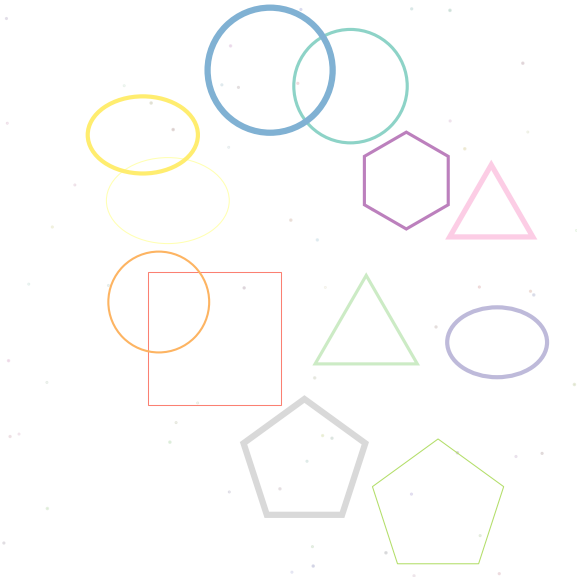[{"shape": "circle", "thickness": 1.5, "radius": 0.49, "center": [0.607, 0.85]}, {"shape": "oval", "thickness": 0.5, "radius": 0.53, "center": [0.291, 0.652]}, {"shape": "oval", "thickness": 2, "radius": 0.43, "center": [0.861, 0.406]}, {"shape": "square", "thickness": 0.5, "radius": 0.57, "center": [0.371, 0.413]}, {"shape": "circle", "thickness": 3, "radius": 0.54, "center": [0.468, 0.878]}, {"shape": "circle", "thickness": 1, "radius": 0.44, "center": [0.275, 0.476]}, {"shape": "pentagon", "thickness": 0.5, "radius": 0.6, "center": [0.759, 0.12]}, {"shape": "triangle", "thickness": 2.5, "radius": 0.42, "center": [0.851, 0.63]}, {"shape": "pentagon", "thickness": 3, "radius": 0.55, "center": [0.527, 0.197]}, {"shape": "hexagon", "thickness": 1.5, "radius": 0.42, "center": [0.704, 0.686]}, {"shape": "triangle", "thickness": 1.5, "radius": 0.51, "center": [0.634, 0.42]}, {"shape": "oval", "thickness": 2, "radius": 0.48, "center": [0.247, 0.765]}]